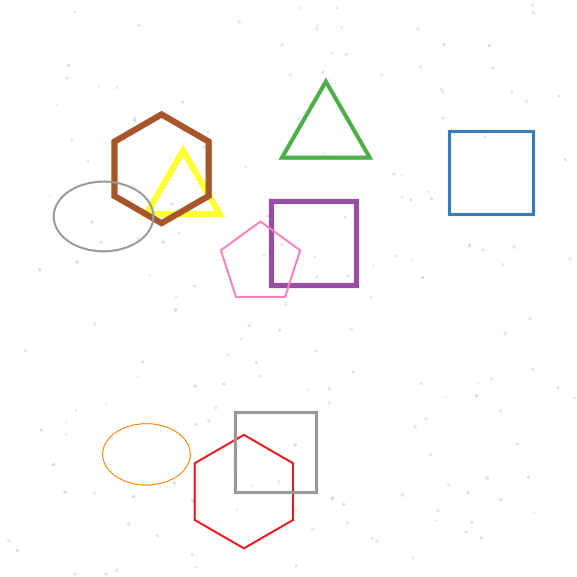[{"shape": "hexagon", "thickness": 1, "radius": 0.49, "center": [0.422, 0.148]}, {"shape": "square", "thickness": 1.5, "radius": 0.36, "center": [0.85, 0.7]}, {"shape": "triangle", "thickness": 2, "radius": 0.44, "center": [0.564, 0.77]}, {"shape": "square", "thickness": 2.5, "radius": 0.37, "center": [0.543, 0.578]}, {"shape": "oval", "thickness": 0.5, "radius": 0.38, "center": [0.254, 0.212]}, {"shape": "triangle", "thickness": 3, "radius": 0.37, "center": [0.317, 0.665]}, {"shape": "hexagon", "thickness": 3, "radius": 0.47, "center": [0.28, 0.707]}, {"shape": "pentagon", "thickness": 1, "radius": 0.36, "center": [0.451, 0.543]}, {"shape": "square", "thickness": 1.5, "radius": 0.35, "center": [0.477, 0.217]}, {"shape": "oval", "thickness": 1, "radius": 0.43, "center": [0.179, 0.624]}]